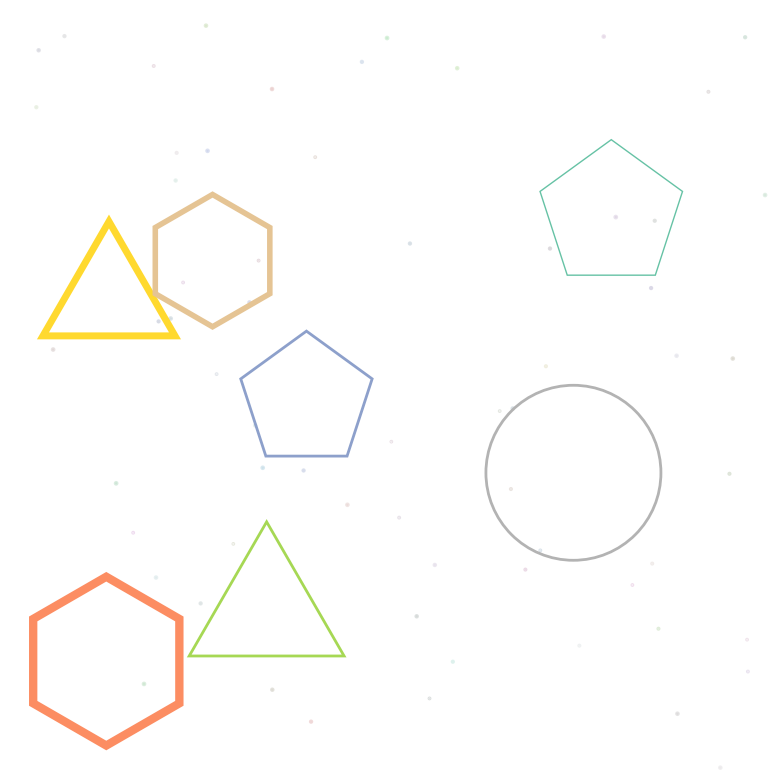[{"shape": "pentagon", "thickness": 0.5, "radius": 0.49, "center": [0.794, 0.721]}, {"shape": "hexagon", "thickness": 3, "radius": 0.55, "center": [0.138, 0.141]}, {"shape": "pentagon", "thickness": 1, "radius": 0.45, "center": [0.398, 0.48]}, {"shape": "triangle", "thickness": 1, "radius": 0.58, "center": [0.346, 0.206]}, {"shape": "triangle", "thickness": 2.5, "radius": 0.5, "center": [0.142, 0.613]}, {"shape": "hexagon", "thickness": 2, "radius": 0.43, "center": [0.276, 0.662]}, {"shape": "circle", "thickness": 1, "radius": 0.57, "center": [0.745, 0.386]}]